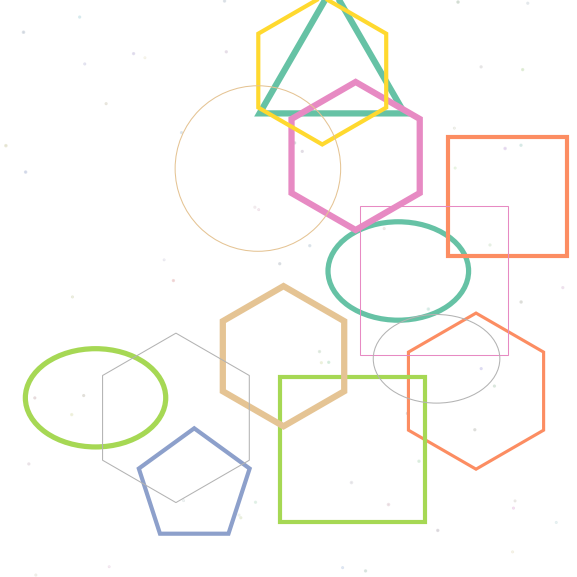[{"shape": "triangle", "thickness": 3, "radius": 0.72, "center": [0.575, 0.875]}, {"shape": "oval", "thickness": 2.5, "radius": 0.61, "center": [0.69, 0.53]}, {"shape": "hexagon", "thickness": 1.5, "radius": 0.68, "center": [0.824, 0.322]}, {"shape": "square", "thickness": 2, "radius": 0.52, "center": [0.879, 0.659]}, {"shape": "pentagon", "thickness": 2, "radius": 0.5, "center": [0.336, 0.157]}, {"shape": "square", "thickness": 0.5, "radius": 0.64, "center": [0.751, 0.513]}, {"shape": "hexagon", "thickness": 3, "radius": 0.64, "center": [0.616, 0.729]}, {"shape": "square", "thickness": 2, "radius": 0.63, "center": [0.611, 0.221]}, {"shape": "oval", "thickness": 2.5, "radius": 0.61, "center": [0.165, 0.31]}, {"shape": "hexagon", "thickness": 2, "radius": 0.64, "center": [0.558, 0.877]}, {"shape": "circle", "thickness": 0.5, "radius": 0.72, "center": [0.447, 0.707]}, {"shape": "hexagon", "thickness": 3, "radius": 0.61, "center": [0.491, 0.382]}, {"shape": "oval", "thickness": 0.5, "radius": 0.55, "center": [0.756, 0.378]}, {"shape": "hexagon", "thickness": 0.5, "radius": 0.73, "center": [0.305, 0.276]}]